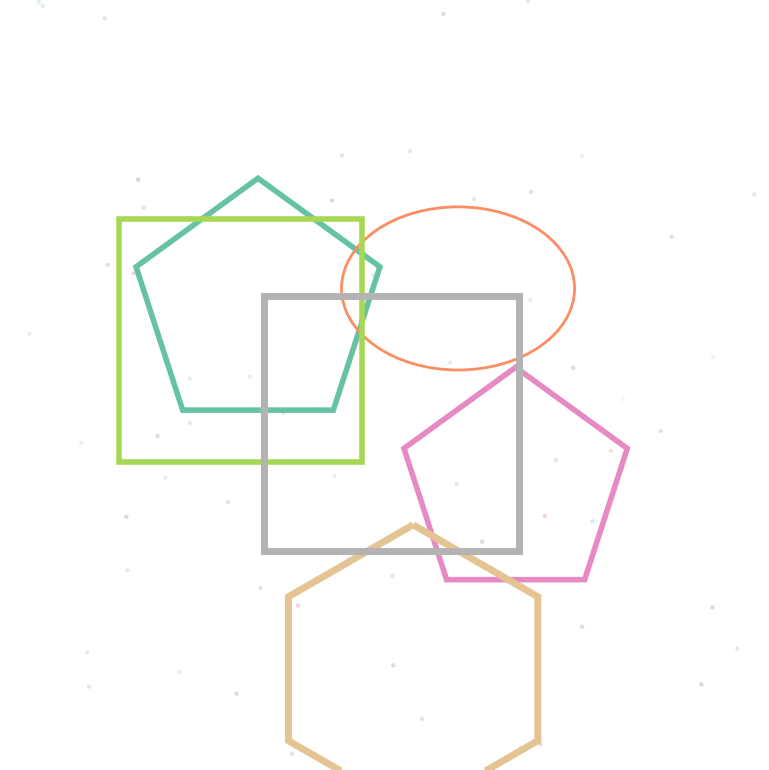[{"shape": "pentagon", "thickness": 2, "radius": 0.83, "center": [0.335, 0.602]}, {"shape": "oval", "thickness": 1, "radius": 0.76, "center": [0.595, 0.625]}, {"shape": "pentagon", "thickness": 2, "radius": 0.76, "center": [0.67, 0.371]}, {"shape": "square", "thickness": 2, "radius": 0.79, "center": [0.312, 0.558]}, {"shape": "hexagon", "thickness": 2.5, "radius": 0.93, "center": [0.537, 0.132]}, {"shape": "square", "thickness": 2.5, "radius": 0.83, "center": [0.508, 0.45]}]